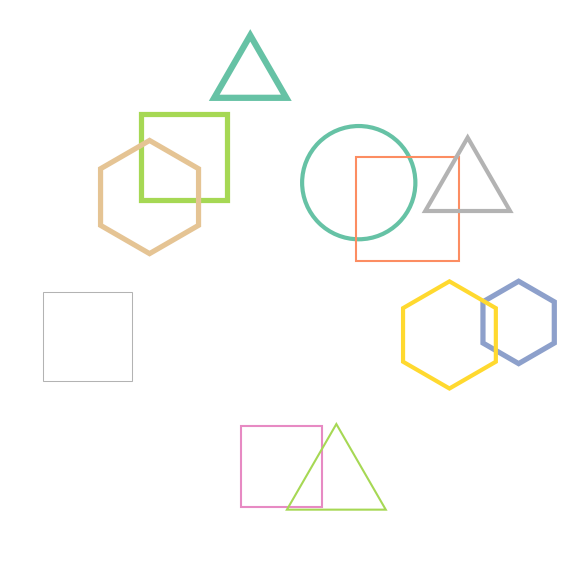[{"shape": "triangle", "thickness": 3, "radius": 0.36, "center": [0.433, 0.866]}, {"shape": "circle", "thickness": 2, "radius": 0.49, "center": [0.621, 0.683]}, {"shape": "square", "thickness": 1, "radius": 0.45, "center": [0.705, 0.637]}, {"shape": "hexagon", "thickness": 2.5, "radius": 0.36, "center": [0.898, 0.441]}, {"shape": "square", "thickness": 1, "radius": 0.35, "center": [0.487, 0.191]}, {"shape": "triangle", "thickness": 1, "radius": 0.49, "center": [0.582, 0.166]}, {"shape": "square", "thickness": 2.5, "radius": 0.37, "center": [0.319, 0.727]}, {"shape": "hexagon", "thickness": 2, "radius": 0.46, "center": [0.778, 0.419]}, {"shape": "hexagon", "thickness": 2.5, "radius": 0.49, "center": [0.259, 0.658]}, {"shape": "triangle", "thickness": 2, "radius": 0.42, "center": [0.81, 0.676]}, {"shape": "square", "thickness": 0.5, "radius": 0.38, "center": [0.152, 0.417]}]